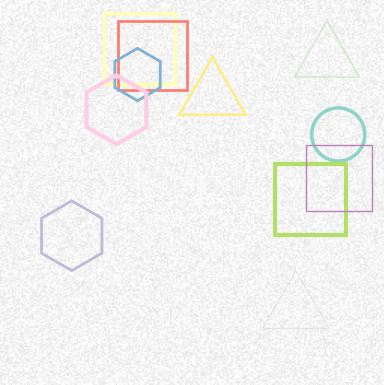[{"shape": "circle", "thickness": 2.5, "radius": 0.35, "center": [0.879, 0.651]}, {"shape": "square", "thickness": 2.5, "radius": 0.46, "center": [0.362, 0.874]}, {"shape": "hexagon", "thickness": 2, "radius": 0.45, "center": [0.186, 0.388]}, {"shape": "square", "thickness": 2, "radius": 0.45, "center": [0.395, 0.857]}, {"shape": "hexagon", "thickness": 2, "radius": 0.34, "center": [0.357, 0.806]}, {"shape": "square", "thickness": 3, "radius": 0.46, "center": [0.807, 0.482]}, {"shape": "hexagon", "thickness": 3, "radius": 0.45, "center": [0.302, 0.715]}, {"shape": "triangle", "thickness": 0.5, "radius": 0.5, "center": [0.768, 0.197]}, {"shape": "square", "thickness": 1, "radius": 0.43, "center": [0.881, 0.537]}, {"shape": "triangle", "thickness": 1, "radius": 0.49, "center": [0.849, 0.849]}, {"shape": "triangle", "thickness": 1.5, "radius": 0.5, "center": [0.552, 0.752]}]